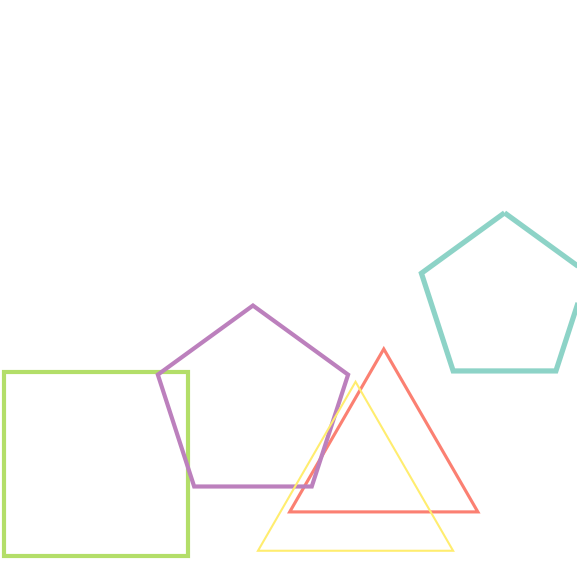[{"shape": "pentagon", "thickness": 2.5, "radius": 0.76, "center": [0.874, 0.479]}, {"shape": "triangle", "thickness": 1.5, "radius": 0.94, "center": [0.665, 0.207]}, {"shape": "square", "thickness": 2, "radius": 0.8, "center": [0.166, 0.195]}, {"shape": "pentagon", "thickness": 2, "radius": 0.87, "center": [0.438, 0.297]}, {"shape": "triangle", "thickness": 1, "radius": 0.98, "center": [0.616, 0.143]}]